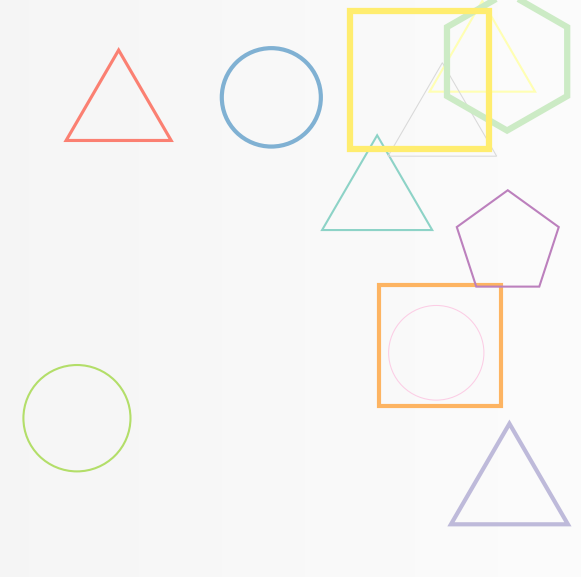[{"shape": "triangle", "thickness": 1, "radius": 0.55, "center": [0.649, 0.655]}, {"shape": "triangle", "thickness": 1, "radius": 0.52, "center": [0.83, 0.893]}, {"shape": "triangle", "thickness": 2, "radius": 0.58, "center": [0.876, 0.149]}, {"shape": "triangle", "thickness": 1.5, "radius": 0.52, "center": [0.204, 0.808]}, {"shape": "circle", "thickness": 2, "radius": 0.43, "center": [0.467, 0.831]}, {"shape": "square", "thickness": 2, "radius": 0.52, "center": [0.757, 0.4]}, {"shape": "circle", "thickness": 1, "radius": 0.46, "center": [0.132, 0.275]}, {"shape": "circle", "thickness": 0.5, "radius": 0.41, "center": [0.751, 0.388]}, {"shape": "triangle", "thickness": 0.5, "radius": 0.54, "center": [0.761, 0.783]}, {"shape": "pentagon", "thickness": 1, "radius": 0.46, "center": [0.874, 0.577]}, {"shape": "hexagon", "thickness": 3, "radius": 0.6, "center": [0.872, 0.893]}, {"shape": "square", "thickness": 3, "radius": 0.6, "center": [0.722, 0.861]}]